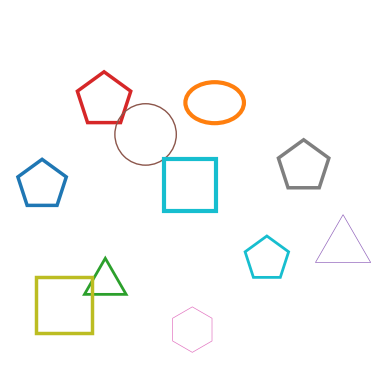[{"shape": "pentagon", "thickness": 2.5, "radius": 0.33, "center": [0.109, 0.52]}, {"shape": "oval", "thickness": 3, "radius": 0.38, "center": [0.558, 0.733]}, {"shape": "triangle", "thickness": 2, "radius": 0.31, "center": [0.273, 0.267]}, {"shape": "pentagon", "thickness": 2.5, "radius": 0.36, "center": [0.27, 0.741]}, {"shape": "triangle", "thickness": 0.5, "radius": 0.41, "center": [0.891, 0.36]}, {"shape": "circle", "thickness": 1, "radius": 0.4, "center": [0.378, 0.651]}, {"shape": "hexagon", "thickness": 0.5, "radius": 0.3, "center": [0.5, 0.144]}, {"shape": "pentagon", "thickness": 2.5, "radius": 0.34, "center": [0.789, 0.568]}, {"shape": "square", "thickness": 2.5, "radius": 0.37, "center": [0.166, 0.208]}, {"shape": "square", "thickness": 3, "radius": 0.34, "center": [0.494, 0.52]}, {"shape": "pentagon", "thickness": 2, "radius": 0.3, "center": [0.693, 0.328]}]